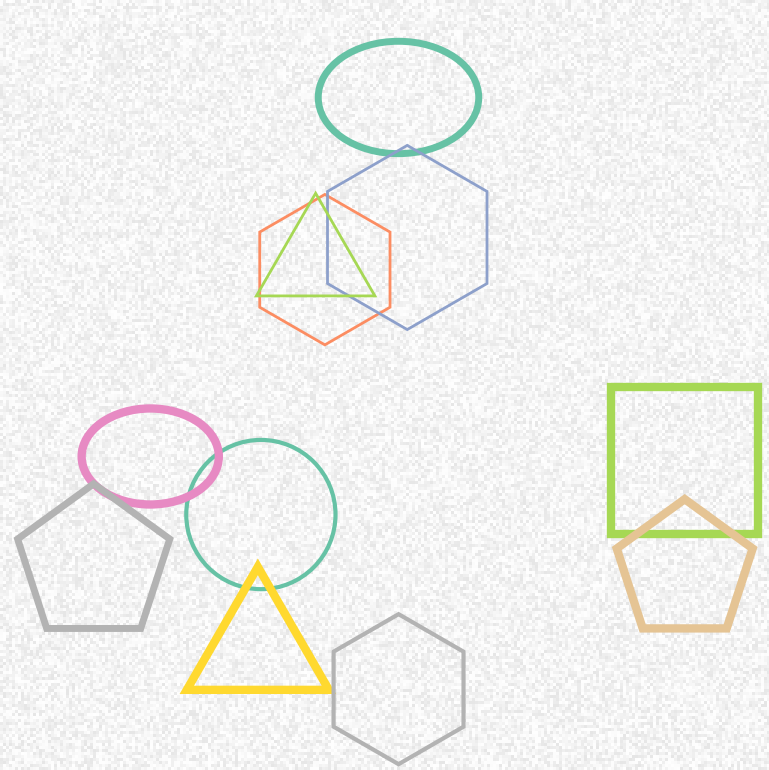[{"shape": "circle", "thickness": 1.5, "radius": 0.48, "center": [0.339, 0.332]}, {"shape": "oval", "thickness": 2.5, "radius": 0.52, "center": [0.518, 0.873]}, {"shape": "hexagon", "thickness": 1, "radius": 0.49, "center": [0.422, 0.65]}, {"shape": "hexagon", "thickness": 1, "radius": 0.6, "center": [0.529, 0.692]}, {"shape": "oval", "thickness": 3, "radius": 0.45, "center": [0.195, 0.407]}, {"shape": "triangle", "thickness": 1, "radius": 0.44, "center": [0.41, 0.66]}, {"shape": "square", "thickness": 3, "radius": 0.48, "center": [0.889, 0.402]}, {"shape": "triangle", "thickness": 3, "radius": 0.53, "center": [0.335, 0.157]}, {"shape": "pentagon", "thickness": 3, "radius": 0.46, "center": [0.889, 0.259]}, {"shape": "hexagon", "thickness": 1.5, "radius": 0.49, "center": [0.518, 0.105]}, {"shape": "pentagon", "thickness": 2.5, "radius": 0.52, "center": [0.122, 0.268]}]